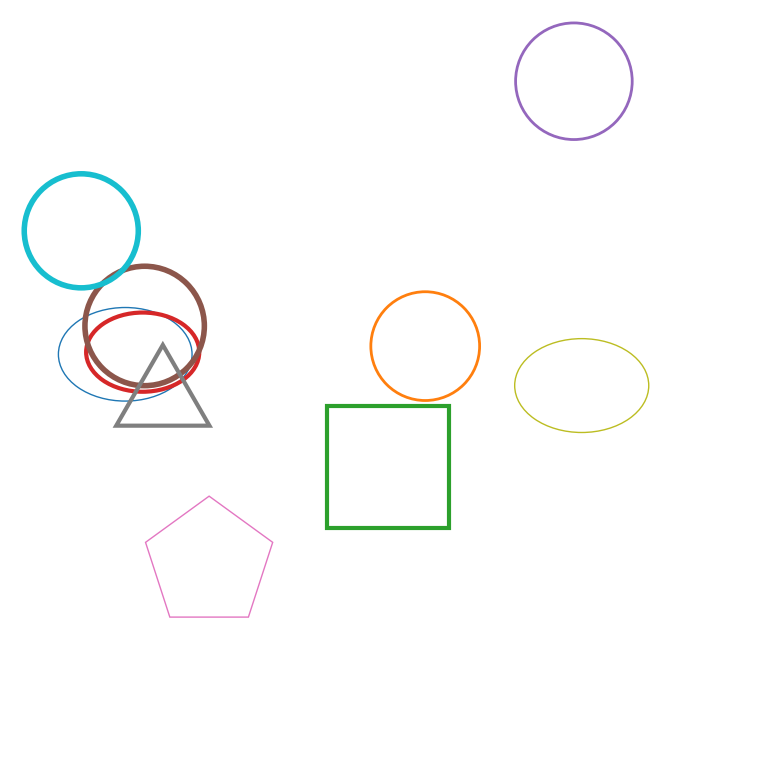[{"shape": "oval", "thickness": 0.5, "radius": 0.43, "center": [0.163, 0.54]}, {"shape": "circle", "thickness": 1, "radius": 0.35, "center": [0.552, 0.55]}, {"shape": "square", "thickness": 1.5, "radius": 0.4, "center": [0.504, 0.394]}, {"shape": "oval", "thickness": 1.5, "radius": 0.37, "center": [0.185, 0.543]}, {"shape": "circle", "thickness": 1, "radius": 0.38, "center": [0.745, 0.894]}, {"shape": "circle", "thickness": 2, "radius": 0.39, "center": [0.188, 0.577]}, {"shape": "pentagon", "thickness": 0.5, "radius": 0.43, "center": [0.272, 0.269]}, {"shape": "triangle", "thickness": 1.5, "radius": 0.35, "center": [0.211, 0.482]}, {"shape": "oval", "thickness": 0.5, "radius": 0.44, "center": [0.755, 0.499]}, {"shape": "circle", "thickness": 2, "radius": 0.37, "center": [0.106, 0.7]}]